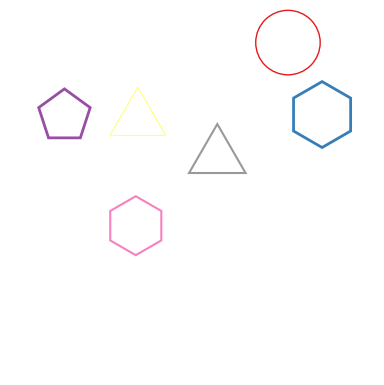[{"shape": "circle", "thickness": 1, "radius": 0.42, "center": [0.748, 0.889]}, {"shape": "hexagon", "thickness": 2, "radius": 0.43, "center": [0.837, 0.702]}, {"shape": "pentagon", "thickness": 2, "radius": 0.35, "center": [0.167, 0.699]}, {"shape": "triangle", "thickness": 0.5, "radius": 0.42, "center": [0.358, 0.69]}, {"shape": "hexagon", "thickness": 1.5, "radius": 0.38, "center": [0.353, 0.414]}, {"shape": "triangle", "thickness": 1.5, "radius": 0.42, "center": [0.564, 0.593]}]